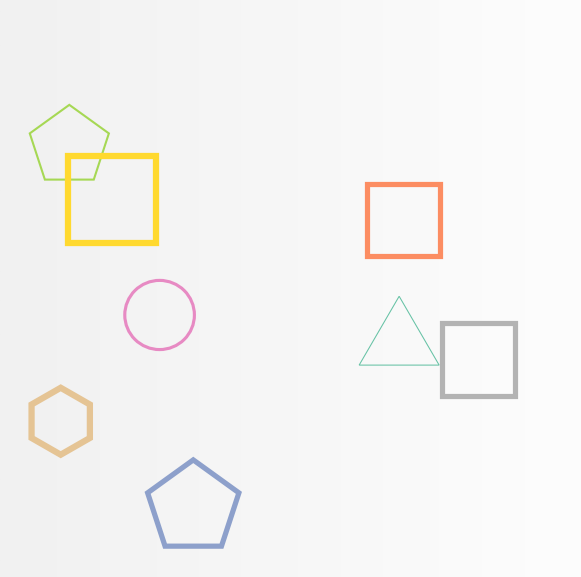[{"shape": "triangle", "thickness": 0.5, "radius": 0.4, "center": [0.687, 0.407]}, {"shape": "square", "thickness": 2.5, "radius": 0.31, "center": [0.694, 0.618]}, {"shape": "pentagon", "thickness": 2.5, "radius": 0.41, "center": [0.332, 0.12]}, {"shape": "circle", "thickness": 1.5, "radius": 0.3, "center": [0.275, 0.454]}, {"shape": "pentagon", "thickness": 1, "radius": 0.36, "center": [0.119, 0.746]}, {"shape": "square", "thickness": 3, "radius": 0.38, "center": [0.192, 0.654]}, {"shape": "hexagon", "thickness": 3, "radius": 0.29, "center": [0.104, 0.27]}, {"shape": "square", "thickness": 2.5, "radius": 0.32, "center": [0.824, 0.377]}]